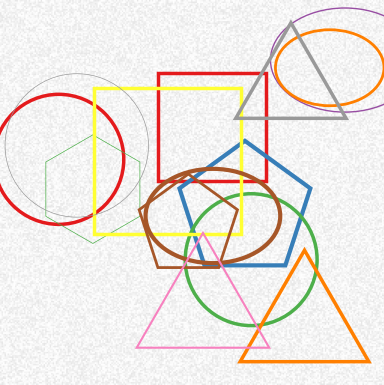[{"shape": "square", "thickness": 2.5, "radius": 0.7, "center": [0.551, 0.67]}, {"shape": "circle", "thickness": 2.5, "radius": 0.84, "center": [0.153, 0.586]}, {"shape": "pentagon", "thickness": 3, "radius": 0.89, "center": [0.636, 0.455]}, {"shape": "hexagon", "thickness": 0.5, "radius": 0.71, "center": [0.241, 0.509]}, {"shape": "circle", "thickness": 2.5, "radius": 0.86, "center": [0.652, 0.326]}, {"shape": "oval", "thickness": 1, "radius": 0.97, "center": [0.896, 0.844]}, {"shape": "oval", "thickness": 2, "radius": 0.7, "center": [0.856, 0.824]}, {"shape": "triangle", "thickness": 2.5, "radius": 0.96, "center": [0.791, 0.157]}, {"shape": "square", "thickness": 2.5, "radius": 0.95, "center": [0.435, 0.582]}, {"shape": "oval", "thickness": 3, "radius": 0.87, "center": [0.553, 0.439]}, {"shape": "pentagon", "thickness": 2, "radius": 0.67, "center": [0.489, 0.414]}, {"shape": "triangle", "thickness": 1.5, "radius": 0.99, "center": [0.527, 0.196]}, {"shape": "triangle", "thickness": 2.5, "radius": 0.83, "center": [0.756, 0.775]}, {"shape": "circle", "thickness": 0.5, "radius": 0.93, "center": [0.199, 0.622]}]